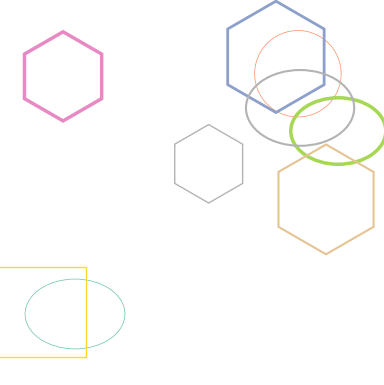[{"shape": "oval", "thickness": 0.5, "radius": 0.65, "center": [0.195, 0.184]}, {"shape": "circle", "thickness": 0.5, "radius": 0.56, "center": [0.774, 0.808]}, {"shape": "hexagon", "thickness": 2, "radius": 0.72, "center": [0.717, 0.852]}, {"shape": "hexagon", "thickness": 2.5, "radius": 0.58, "center": [0.164, 0.802]}, {"shape": "oval", "thickness": 2.5, "radius": 0.62, "center": [0.879, 0.66]}, {"shape": "square", "thickness": 1, "radius": 0.58, "center": [0.107, 0.189]}, {"shape": "hexagon", "thickness": 1.5, "radius": 0.71, "center": [0.847, 0.482]}, {"shape": "oval", "thickness": 1.5, "radius": 0.7, "center": [0.779, 0.72]}, {"shape": "hexagon", "thickness": 1, "radius": 0.51, "center": [0.542, 0.575]}]